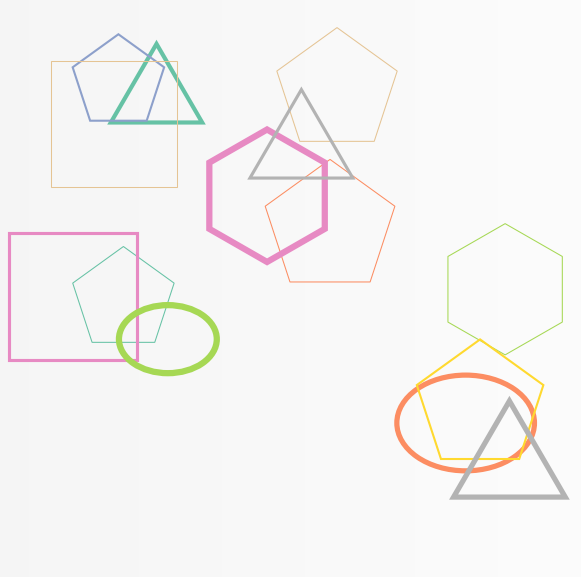[{"shape": "triangle", "thickness": 2, "radius": 0.45, "center": [0.269, 0.832]}, {"shape": "pentagon", "thickness": 0.5, "radius": 0.46, "center": [0.212, 0.481]}, {"shape": "oval", "thickness": 2.5, "radius": 0.59, "center": [0.801, 0.267]}, {"shape": "pentagon", "thickness": 0.5, "radius": 0.59, "center": [0.568, 0.606]}, {"shape": "pentagon", "thickness": 1, "radius": 0.41, "center": [0.204, 0.857]}, {"shape": "hexagon", "thickness": 3, "radius": 0.57, "center": [0.459, 0.66]}, {"shape": "square", "thickness": 1.5, "radius": 0.55, "center": [0.126, 0.485]}, {"shape": "oval", "thickness": 3, "radius": 0.42, "center": [0.289, 0.412]}, {"shape": "hexagon", "thickness": 0.5, "radius": 0.57, "center": [0.869, 0.498]}, {"shape": "pentagon", "thickness": 1, "radius": 0.57, "center": [0.826, 0.297]}, {"shape": "pentagon", "thickness": 0.5, "radius": 0.54, "center": [0.58, 0.842]}, {"shape": "square", "thickness": 0.5, "radius": 0.54, "center": [0.196, 0.784]}, {"shape": "triangle", "thickness": 1.5, "radius": 0.51, "center": [0.518, 0.742]}, {"shape": "triangle", "thickness": 2.5, "radius": 0.55, "center": [0.876, 0.194]}]